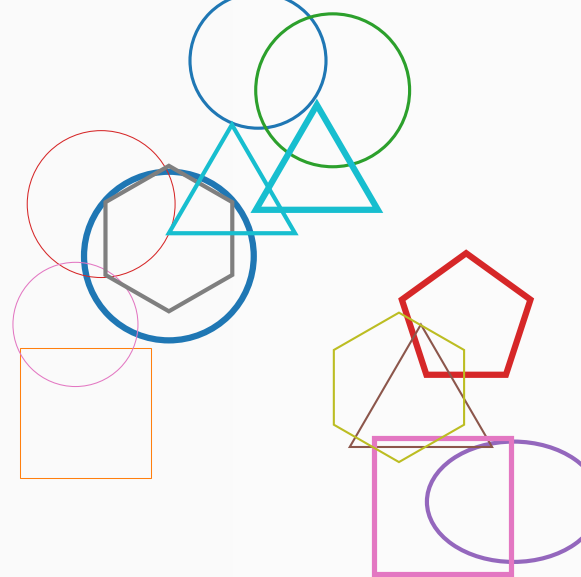[{"shape": "circle", "thickness": 1.5, "radius": 0.58, "center": [0.444, 0.894]}, {"shape": "circle", "thickness": 3, "radius": 0.73, "center": [0.291, 0.556]}, {"shape": "square", "thickness": 0.5, "radius": 0.56, "center": [0.147, 0.284]}, {"shape": "circle", "thickness": 1.5, "radius": 0.66, "center": [0.572, 0.843]}, {"shape": "circle", "thickness": 0.5, "radius": 0.64, "center": [0.174, 0.646]}, {"shape": "pentagon", "thickness": 3, "radius": 0.58, "center": [0.802, 0.444]}, {"shape": "oval", "thickness": 2, "radius": 0.74, "center": [0.883, 0.13]}, {"shape": "triangle", "thickness": 1, "radius": 0.71, "center": [0.724, 0.296]}, {"shape": "square", "thickness": 2.5, "radius": 0.59, "center": [0.761, 0.124]}, {"shape": "circle", "thickness": 0.5, "radius": 0.54, "center": [0.13, 0.437]}, {"shape": "hexagon", "thickness": 2, "radius": 0.63, "center": [0.291, 0.586]}, {"shape": "hexagon", "thickness": 1, "radius": 0.65, "center": [0.686, 0.328]}, {"shape": "triangle", "thickness": 3, "radius": 0.61, "center": [0.545, 0.696]}, {"shape": "triangle", "thickness": 2, "radius": 0.63, "center": [0.399, 0.658]}]